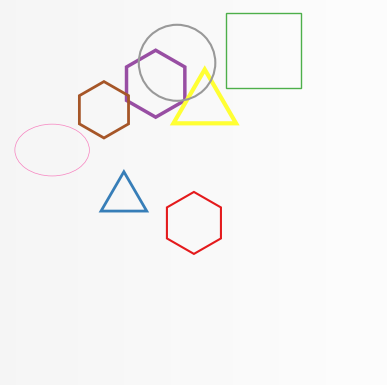[{"shape": "hexagon", "thickness": 1.5, "radius": 0.4, "center": [0.5, 0.421]}, {"shape": "triangle", "thickness": 2, "radius": 0.34, "center": [0.32, 0.486]}, {"shape": "square", "thickness": 1, "radius": 0.49, "center": [0.68, 0.869]}, {"shape": "hexagon", "thickness": 2.5, "radius": 0.43, "center": [0.402, 0.783]}, {"shape": "triangle", "thickness": 3, "radius": 0.47, "center": [0.528, 0.726]}, {"shape": "hexagon", "thickness": 2, "radius": 0.37, "center": [0.268, 0.715]}, {"shape": "oval", "thickness": 0.5, "radius": 0.48, "center": [0.134, 0.61]}, {"shape": "circle", "thickness": 1.5, "radius": 0.49, "center": [0.457, 0.837]}]